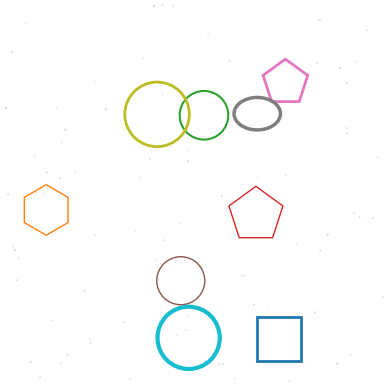[{"shape": "square", "thickness": 2, "radius": 0.29, "center": [0.725, 0.119]}, {"shape": "hexagon", "thickness": 1, "radius": 0.33, "center": [0.12, 0.455]}, {"shape": "circle", "thickness": 1.5, "radius": 0.32, "center": [0.53, 0.701]}, {"shape": "pentagon", "thickness": 1, "radius": 0.37, "center": [0.665, 0.442]}, {"shape": "circle", "thickness": 1, "radius": 0.31, "center": [0.47, 0.271]}, {"shape": "pentagon", "thickness": 2, "radius": 0.3, "center": [0.741, 0.785]}, {"shape": "oval", "thickness": 2.5, "radius": 0.3, "center": [0.668, 0.705]}, {"shape": "circle", "thickness": 2, "radius": 0.42, "center": [0.408, 0.703]}, {"shape": "circle", "thickness": 3, "radius": 0.4, "center": [0.49, 0.123]}]